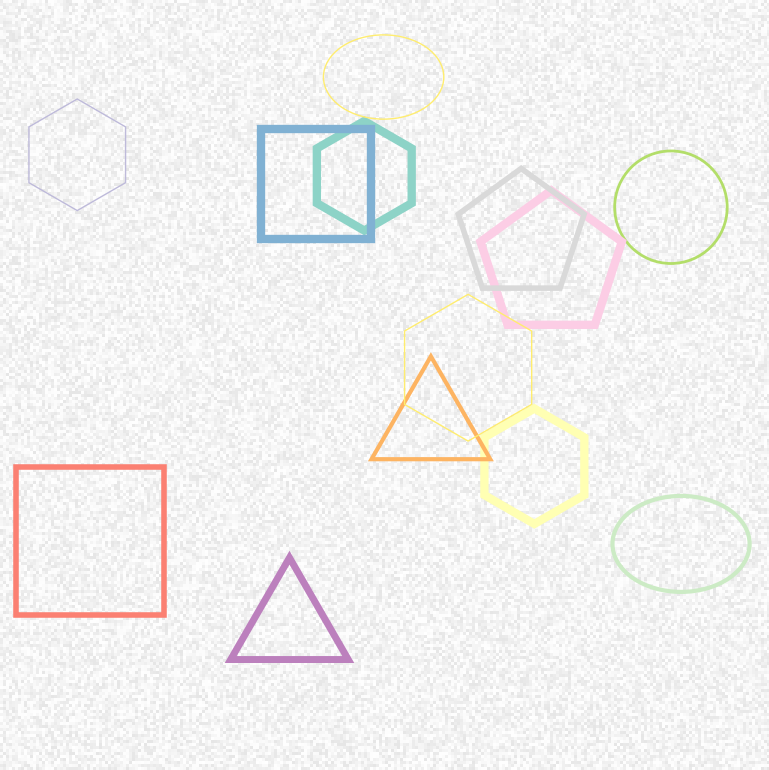[{"shape": "hexagon", "thickness": 3, "radius": 0.36, "center": [0.473, 0.772]}, {"shape": "hexagon", "thickness": 3, "radius": 0.37, "center": [0.694, 0.395]}, {"shape": "hexagon", "thickness": 0.5, "radius": 0.36, "center": [0.1, 0.799]}, {"shape": "square", "thickness": 2, "radius": 0.48, "center": [0.117, 0.297]}, {"shape": "square", "thickness": 3, "radius": 0.36, "center": [0.411, 0.761]}, {"shape": "triangle", "thickness": 1.5, "radius": 0.45, "center": [0.56, 0.448]}, {"shape": "circle", "thickness": 1, "radius": 0.37, "center": [0.871, 0.731]}, {"shape": "pentagon", "thickness": 3, "radius": 0.48, "center": [0.716, 0.656]}, {"shape": "pentagon", "thickness": 2, "radius": 0.43, "center": [0.677, 0.695]}, {"shape": "triangle", "thickness": 2.5, "radius": 0.44, "center": [0.376, 0.188]}, {"shape": "oval", "thickness": 1.5, "radius": 0.45, "center": [0.884, 0.294]}, {"shape": "hexagon", "thickness": 0.5, "radius": 0.48, "center": [0.608, 0.522]}, {"shape": "oval", "thickness": 0.5, "radius": 0.39, "center": [0.498, 0.9]}]